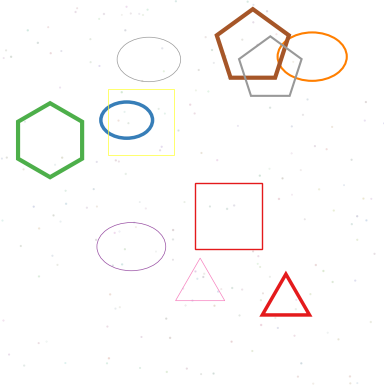[{"shape": "square", "thickness": 1, "radius": 0.43, "center": [0.594, 0.439]}, {"shape": "triangle", "thickness": 2.5, "radius": 0.35, "center": [0.743, 0.217]}, {"shape": "oval", "thickness": 2.5, "radius": 0.34, "center": [0.329, 0.688]}, {"shape": "hexagon", "thickness": 3, "radius": 0.48, "center": [0.13, 0.636]}, {"shape": "oval", "thickness": 0.5, "radius": 0.45, "center": [0.341, 0.359]}, {"shape": "oval", "thickness": 1.5, "radius": 0.45, "center": [0.811, 0.853]}, {"shape": "square", "thickness": 0.5, "radius": 0.43, "center": [0.367, 0.684]}, {"shape": "pentagon", "thickness": 3, "radius": 0.49, "center": [0.657, 0.878]}, {"shape": "triangle", "thickness": 0.5, "radius": 0.37, "center": [0.52, 0.256]}, {"shape": "pentagon", "thickness": 1.5, "radius": 0.43, "center": [0.702, 0.82]}, {"shape": "oval", "thickness": 0.5, "radius": 0.41, "center": [0.387, 0.846]}]